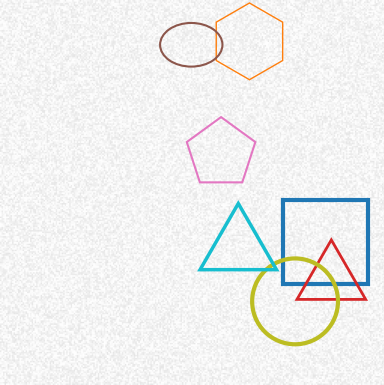[{"shape": "square", "thickness": 3, "radius": 0.55, "center": [0.846, 0.371]}, {"shape": "hexagon", "thickness": 1, "radius": 0.5, "center": [0.648, 0.893]}, {"shape": "triangle", "thickness": 2, "radius": 0.52, "center": [0.861, 0.274]}, {"shape": "oval", "thickness": 1.5, "radius": 0.4, "center": [0.497, 0.884]}, {"shape": "pentagon", "thickness": 1.5, "radius": 0.47, "center": [0.574, 0.602]}, {"shape": "circle", "thickness": 3, "radius": 0.56, "center": [0.766, 0.217]}, {"shape": "triangle", "thickness": 2.5, "radius": 0.57, "center": [0.619, 0.357]}]